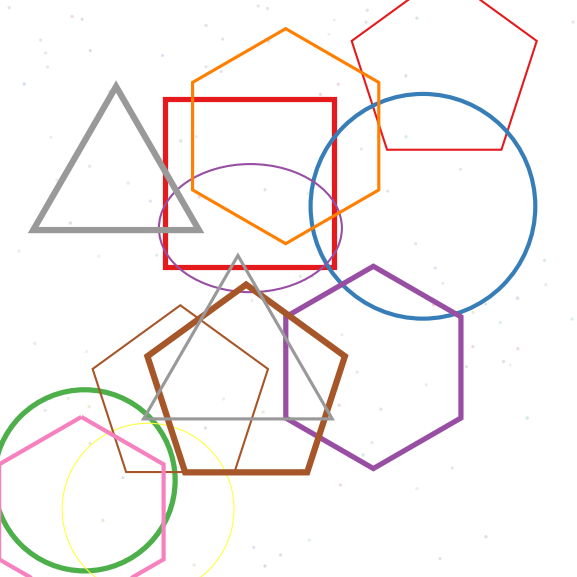[{"shape": "square", "thickness": 2.5, "radius": 0.73, "center": [0.432, 0.682]}, {"shape": "pentagon", "thickness": 1, "radius": 0.84, "center": [0.769, 0.876]}, {"shape": "circle", "thickness": 2, "radius": 0.97, "center": [0.732, 0.642]}, {"shape": "circle", "thickness": 2.5, "radius": 0.78, "center": [0.146, 0.167]}, {"shape": "hexagon", "thickness": 2.5, "radius": 0.88, "center": [0.647, 0.363]}, {"shape": "oval", "thickness": 1, "radius": 0.79, "center": [0.434, 0.604]}, {"shape": "hexagon", "thickness": 1.5, "radius": 0.93, "center": [0.495, 0.763]}, {"shape": "circle", "thickness": 0.5, "radius": 0.74, "center": [0.256, 0.117]}, {"shape": "pentagon", "thickness": 3, "radius": 0.9, "center": [0.426, 0.327]}, {"shape": "pentagon", "thickness": 1, "radius": 0.8, "center": [0.312, 0.311]}, {"shape": "hexagon", "thickness": 2, "radius": 0.82, "center": [0.141, 0.113]}, {"shape": "triangle", "thickness": 3, "radius": 0.83, "center": [0.201, 0.684]}, {"shape": "triangle", "thickness": 1.5, "radius": 0.94, "center": [0.412, 0.368]}]